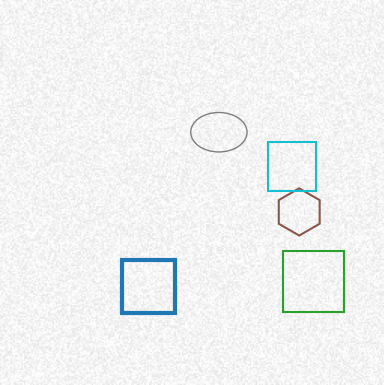[{"shape": "square", "thickness": 3, "radius": 0.34, "center": [0.385, 0.256]}, {"shape": "square", "thickness": 1.5, "radius": 0.4, "center": [0.815, 0.269]}, {"shape": "hexagon", "thickness": 1.5, "radius": 0.31, "center": [0.777, 0.45]}, {"shape": "oval", "thickness": 1, "radius": 0.37, "center": [0.569, 0.657]}, {"shape": "square", "thickness": 1.5, "radius": 0.32, "center": [0.758, 0.568]}]